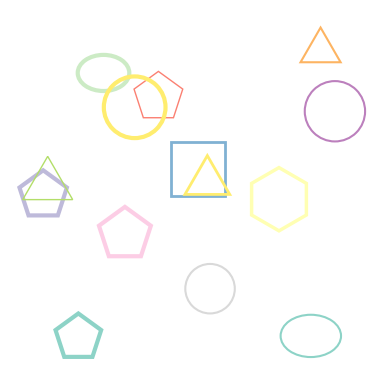[{"shape": "pentagon", "thickness": 3, "radius": 0.31, "center": [0.204, 0.123]}, {"shape": "oval", "thickness": 1.5, "radius": 0.39, "center": [0.807, 0.128]}, {"shape": "hexagon", "thickness": 2.5, "radius": 0.41, "center": [0.725, 0.483]}, {"shape": "pentagon", "thickness": 3, "radius": 0.32, "center": [0.112, 0.493]}, {"shape": "pentagon", "thickness": 1, "radius": 0.33, "center": [0.411, 0.748]}, {"shape": "square", "thickness": 2, "radius": 0.35, "center": [0.513, 0.561]}, {"shape": "triangle", "thickness": 1.5, "radius": 0.3, "center": [0.833, 0.868]}, {"shape": "triangle", "thickness": 1, "radius": 0.37, "center": [0.124, 0.519]}, {"shape": "pentagon", "thickness": 3, "radius": 0.35, "center": [0.324, 0.392]}, {"shape": "circle", "thickness": 1.5, "radius": 0.32, "center": [0.546, 0.25]}, {"shape": "circle", "thickness": 1.5, "radius": 0.39, "center": [0.87, 0.711]}, {"shape": "oval", "thickness": 3, "radius": 0.33, "center": [0.269, 0.811]}, {"shape": "circle", "thickness": 3, "radius": 0.4, "center": [0.35, 0.721]}, {"shape": "triangle", "thickness": 2, "radius": 0.34, "center": [0.539, 0.529]}]